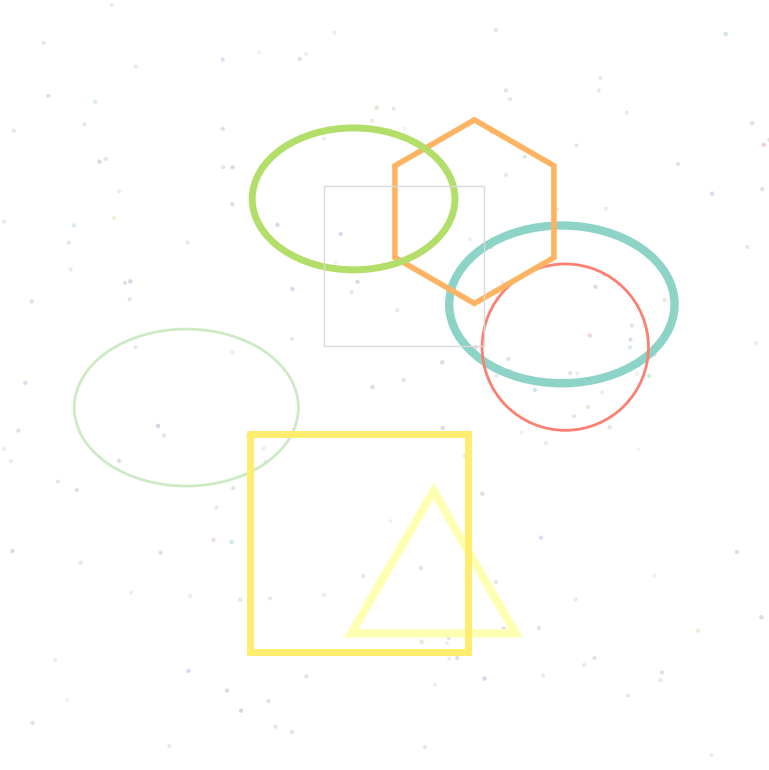[{"shape": "oval", "thickness": 3, "radius": 0.73, "center": [0.73, 0.605]}, {"shape": "triangle", "thickness": 3, "radius": 0.62, "center": [0.563, 0.239]}, {"shape": "circle", "thickness": 1, "radius": 0.54, "center": [0.734, 0.549]}, {"shape": "hexagon", "thickness": 2, "radius": 0.6, "center": [0.616, 0.725]}, {"shape": "oval", "thickness": 2.5, "radius": 0.66, "center": [0.459, 0.742]}, {"shape": "square", "thickness": 0.5, "radius": 0.52, "center": [0.525, 0.655]}, {"shape": "oval", "thickness": 1, "radius": 0.73, "center": [0.242, 0.471]}, {"shape": "square", "thickness": 2.5, "radius": 0.71, "center": [0.466, 0.295]}]